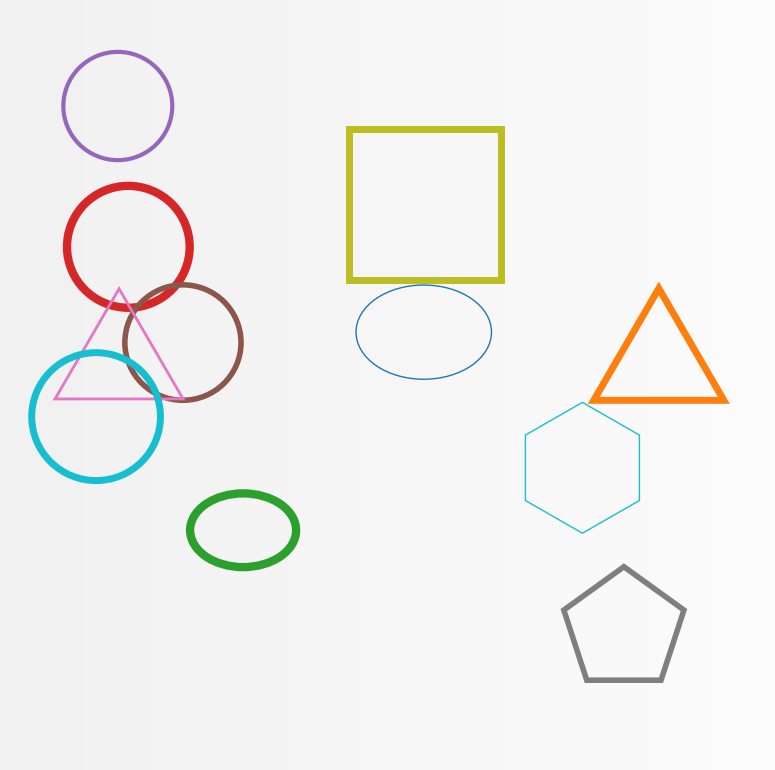[{"shape": "oval", "thickness": 0.5, "radius": 0.44, "center": [0.547, 0.569]}, {"shape": "triangle", "thickness": 2.5, "radius": 0.48, "center": [0.85, 0.529]}, {"shape": "oval", "thickness": 3, "radius": 0.34, "center": [0.314, 0.311]}, {"shape": "circle", "thickness": 3, "radius": 0.4, "center": [0.166, 0.679]}, {"shape": "circle", "thickness": 1.5, "radius": 0.35, "center": [0.152, 0.862]}, {"shape": "circle", "thickness": 2, "radius": 0.37, "center": [0.236, 0.555]}, {"shape": "triangle", "thickness": 1, "radius": 0.48, "center": [0.154, 0.53]}, {"shape": "pentagon", "thickness": 2, "radius": 0.41, "center": [0.805, 0.183]}, {"shape": "square", "thickness": 2.5, "radius": 0.49, "center": [0.548, 0.734]}, {"shape": "hexagon", "thickness": 0.5, "radius": 0.42, "center": [0.752, 0.392]}, {"shape": "circle", "thickness": 2.5, "radius": 0.42, "center": [0.124, 0.459]}]